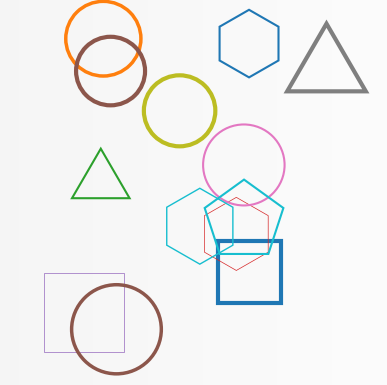[{"shape": "hexagon", "thickness": 1.5, "radius": 0.44, "center": [0.643, 0.887]}, {"shape": "square", "thickness": 3, "radius": 0.4, "center": [0.643, 0.294]}, {"shape": "circle", "thickness": 2.5, "radius": 0.48, "center": [0.267, 0.9]}, {"shape": "triangle", "thickness": 1.5, "radius": 0.43, "center": [0.26, 0.528]}, {"shape": "hexagon", "thickness": 0.5, "radius": 0.47, "center": [0.61, 0.392]}, {"shape": "square", "thickness": 0.5, "radius": 0.51, "center": [0.217, 0.189]}, {"shape": "circle", "thickness": 2.5, "radius": 0.58, "center": [0.301, 0.145]}, {"shape": "circle", "thickness": 3, "radius": 0.45, "center": [0.285, 0.815]}, {"shape": "circle", "thickness": 1.5, "radius": 0.53, "center": [0.629, 0.572]}, {"shape": "triangle", "thickness": 3, "radius": 0.59, "center": [0.843, 0.821]}, {"shape": "circle", "thickness": 3, "radius": 0.46, "center": [0.463, 0.712]}, {"shape": "hexagon", "thickness": 1, "radius": 0.49, "center": [0.516, 0.412]}, {"shape": "pentagon", "thickness": 1.5, "radius": 0.53, "center": [0.63, 0.427]}]